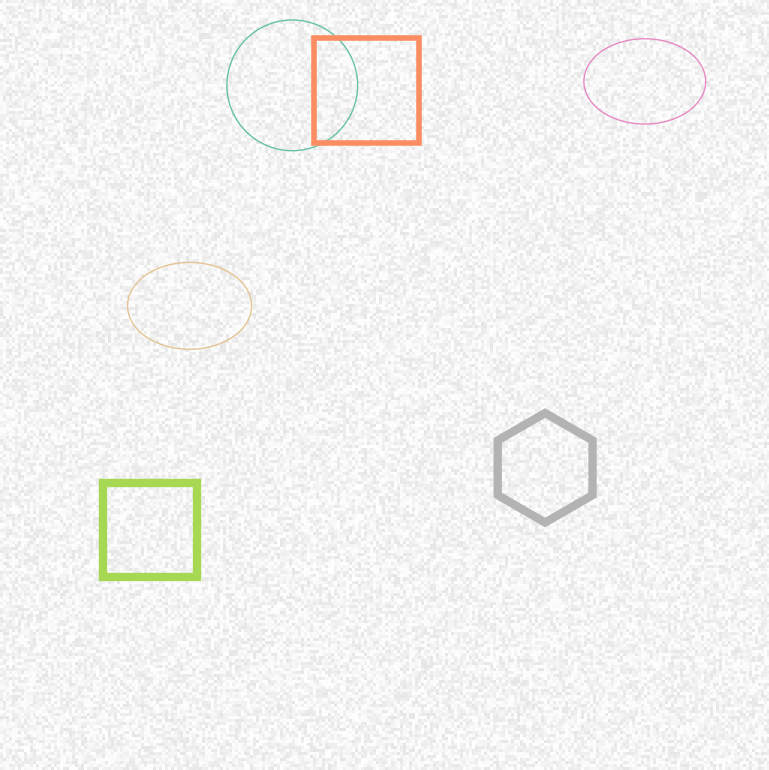[{"shape": "circle", "thickness": 0.5, "radius": 0.42, "center": [0.38, 0.889]}, {"shape": "square", "thickness": 2, "radius": 0.34, "center": [0.476, 0.883]}, {"shape": "oval", "thickness": 0.5, "radius": 0.4, "center": [0.837, 0.894]}, {"shape": "square", "thickness": 3, "radius": 0.31, "center": [0.194, 0.312]}, {"shape": "oval", "thickness": 0.5, "radius": 0.4, "center": [0.246, 0.603]}, {"shape": "hexagon", "thickness": 3, "radius": 0.36, "center": [0.708, 0.392]}]